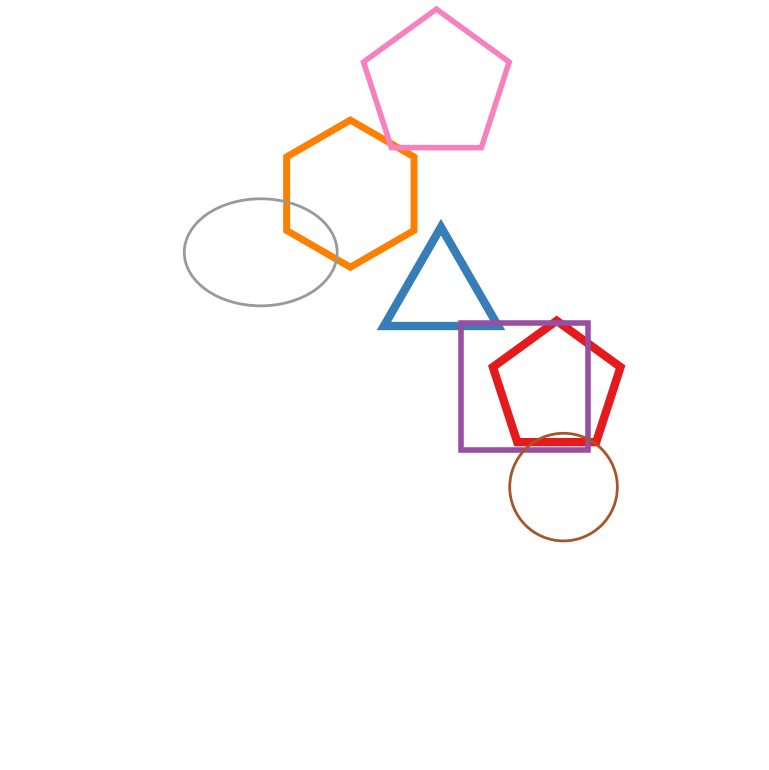[{"shape": "pentagon", "thickness": 3, "radius": 0.44, "center": [0.723, 0.496]}, {"shape": "triangle", "thickness": 3, "radius": 0.43, "center": [0.573, 0.619]}, {"shape": "square", "thickness": 2, "radius": 0.41, "center": [0.682, 0.498]}, {"shape": "hexagon", "thickness": 2.5, "radius": 0.48, "center": [0.455, 0.748]}, {"shape": "circle", "thickness": 1, "radius": 0.35, "center": [0.732, 0.367]}, {"shape": "pentagon", "thickness": 2, "radius": 0.5, "center": [0.567, 0.889]}, {"shape": "oval", "thickness": 1, "radius": 0.5, "center": [0.339, 0.672]}]